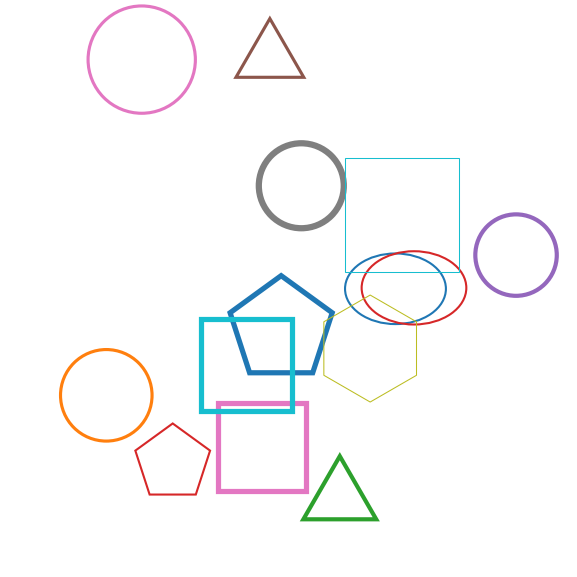[{"shape": "pentagon", "thickness": 2.5, "radius": 0.46, "center": [0.487, 0.429]}, {"shape": "oval", "thickness": 1, "radius": 0.44, "center": [0.685, 0.499]}, {"shape": "circle", "thickness": 1.5, "radius": 0.4, "center": [0.184, 0.315]}, {"shape": "triangle", "thickness": 2, "radius": 0.36, "center": [0.588, 0.136]}, {"shape": "oval", "thickness": 1, "radius": 0.45, "center": [0.717, 0.501]}, {"shape": "pentagon", "thickness": 1, "radius": 0.34, "center": [0.299, 0.198]}, {"shape": "circle", "thickness": 2, "radius": 0.35, "center": [0.894, 0.557]}, {"shape": "triangle", "thickness": 1.5, "radius": 0.34, "center": [0.467, 0.899]}, {"shape": "circle", "thickness": 1.5, "radius": 0.46, "center": [0.245, 0.896]}, {"shape": "square", "thickness": 2.5, "radius": 0.38, "center": [0.454, 0.225]}, {"shape": "circle", "thickness": 3, "radius": 0.37, "center": [0.522, 0.677]}, {"shape": "hexagon", "thickness": 0.5, "radius": 0.46, "center": [0.641, 0.396]}, {"shape": "square", "thickness": 0.5, "radius": 0.5, "center": [0.696, 0.627]}, {"shape": "square", "thickness": 2.5, "radius": 0.4, "center": [0.426, 0.367]}]